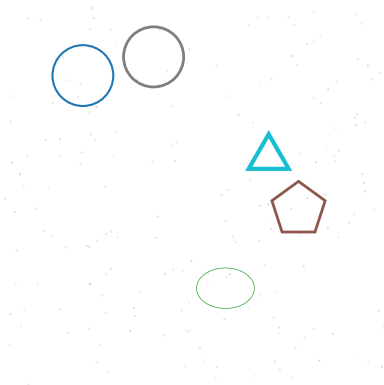[{"shape": "circle", "thickness": 1.5, "radius": 0.39, "center": [0.215, 0.804]}, {"shape": "oval", "thickness": 0.5, "radius": 0.38, "center": [0.586, 0.251]}, {"shape": "pentagon", "thickness": 2, "radius": 0.36, "center": [0.775, 0.456]}, {"shape": "circle", "thickness": 2, "radius": 0.39, "center": [0.399, 0.852]}, {"shape": "triangle", "thickness": 3, "radius": 0.3, "center": [0.698, 0.591]}]